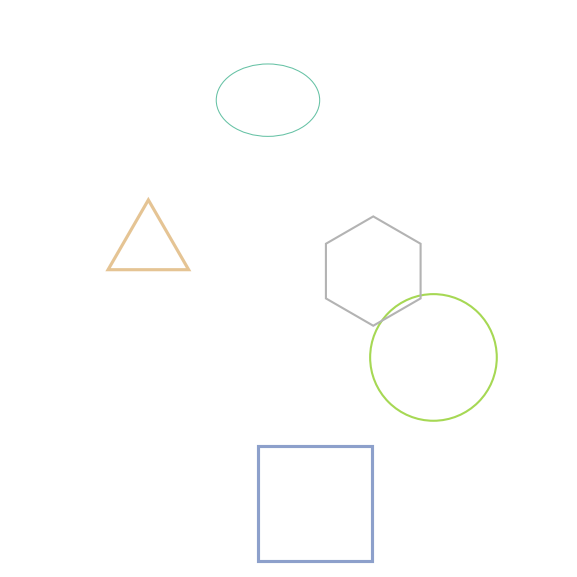[{"shape": "oval", "thickness": 0.5, "radius": 0.45, "center": [0.464, 0.826]}, {"shape": "square", "thickness": 1.5, "radius": 0.5, "center": [0.545, 0.127]}, {"shape": "circle", "thickness": 1, "radius": 0.55, "center": [0.751, 0.38]}, {"shape": "triangle", "thickness": 1.5, "radius": 0.4, "center": [0.257, 0.572]}, {"shape": "hexagon", "thickness": 1, "radius": 0.47, "center": [0.646, 0.53]}]